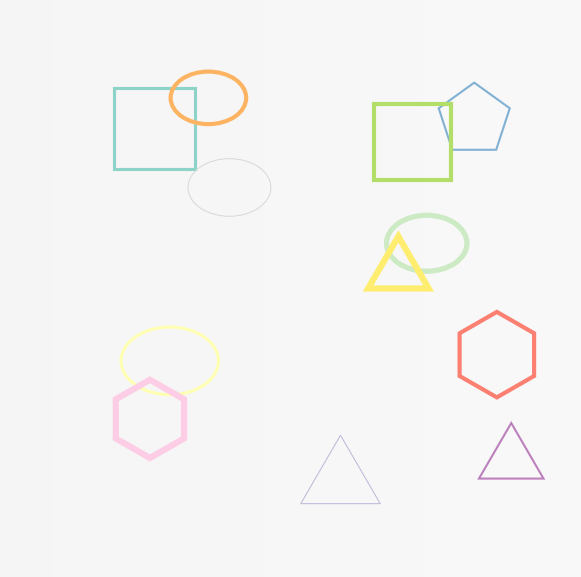[{"shape": "square", "thickness": 1.5, "radius": 0.35, "center": [0.266, 0.776]}, {"shape": "oval", "thickness": 1.5, "radius": 0.42, "center": [0.292, 0.374]}, {"shape": "triangle", "thickness": 0.5, "radius": 0.39, "center": [0.586, 0.166]}, {"shape": "hexagon", "thickness": 2, "radius": 0.37, "center": [0.855, 0.385]}, {"shape": "pentagon", "thickness": 1, "radius": 0.32, "center": [0.816, 0.792]}, {"shape": "oval", "thickness": 2, "radius": 0.33, "center": [0.359, 0.83]}, {"shape": "square", "thickness": 2, "radius": 0.33, "center": [0.709, 0.753]}, {"shape": "hexagon", "thickness": 3, "radius": 0.34, "center": [0.258, 0.274]}, {"shape": "oval", "thickness": 0.5, "radius": 0.36, "center": [0.395, 0.675]}, {"shape": "triangle", "thickness": 1, "radius": 0.32, "center": [0.88, 0.202]}, {"shape": "oval", "thickness": 2.5, "radius": 0.35, "center": [0.734, 0.578]}, {"shape": "triangle", "thickness": 3, "radius": 0.3, "center": [0.685, 0.53]}]